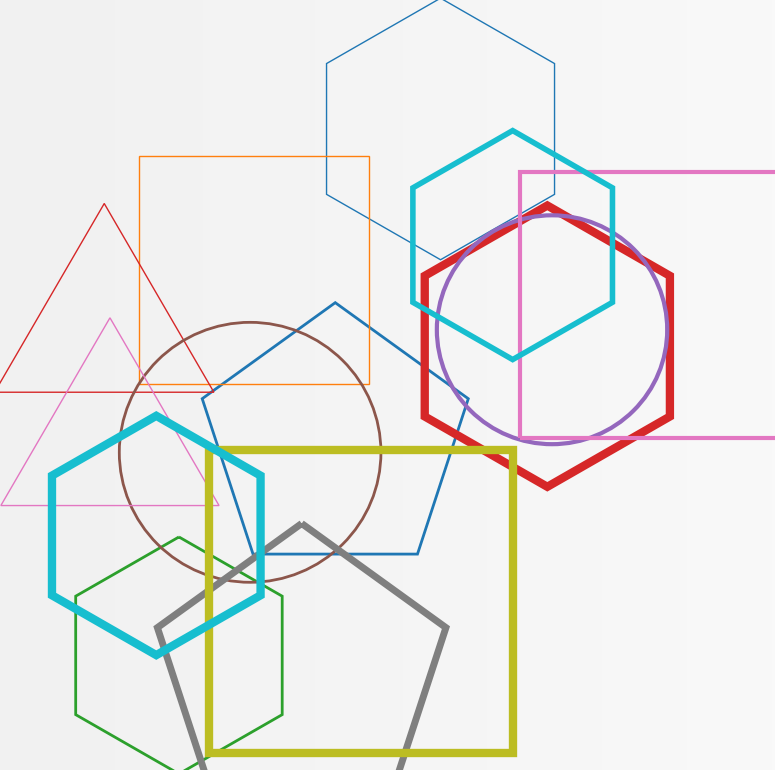[{"shape": "hexagon", "thickness": 0.5, "radius": 0.85, "center": [0.568, 0.833]}, {"shape": "pentagon", "thickness": 1, "radius": 0.9, "center": [0.433, 0.426]}, {"shape": "square", "thickness": 0.5, "radius": 0.74, "center": [0.327, 0.649]}, {"shape": "hexagon", "thickness": 1, "radius": 0.77, "center": [0.231, 0.149]}, {"shape": "hexagon", "thickness": 3, "radius": 0.91, "center": [0.706, 0.55]}, {"shape": "triangle", "thickness": 0.5, "radius": 0.82, "center": [0.135, 0.572]}, {"shape": "circle", "thickness": 1.5, "radius": 0.74, "center": [0.712, 0.572]}, {"shape": "circle", "thickness": 1, "radius": 0.84, "center": [0.323, 0.413]}, {"shape": "triangle", "thickness": 0.5, "radius": 0.81, "center": [0.142, 0.425]}, {"shape": "square", "thickness": 1.5, "radius": 0.86, "center": [0.844, 0.604]}, {"shape": "pentagon", "thickness": 2.5, "radius": 0.98, "center": [0.389, 0.124]}, {"shape": "square", "thickness": 3, "radius": 0.98, "center": [0.466, 0.219]}, {"shape": "hexagon", "thickness": 2, "radius": 0.74, "center": [0.662, 0.682]}, {"shape": "hexagon", "thickness": 3, "radius": 0.78, "center": [0.202, 0.305]}]